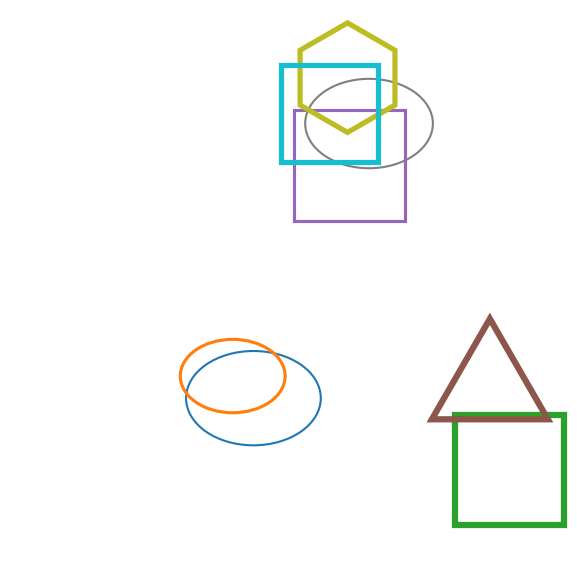[{"shape": "oval", "thickness": 1, "radius": 0.58, "center": [0.439, 0.31]}, {"shape": "oval", "thickness": 1.5, "radius": 0.45, "center": [0.403, 0.348]}, {"shape": "square", "thickness": 3, "radius": 0.48, "center": [0.882, 0.185]}, {"shape": "square", "thickness": 1.5, "radius": 0.48, "center": [0.605, 0.713]}, {"shape": "triangle", "thickness": 3, "radius": 0.58, "center": [0.848, 0.331]}, {"shape": "oval", "thickness": 1, "radius": 0.55, "center": [0.639, 0.785]}, {"shape": "hexagon", "thickness": 2.5, "radius": 0.47, "center": [0.602, 0.865]}, {"shape": "square", "thickness": 2.5, "radius": 0.42, "center": [0.57, 0.803]}]